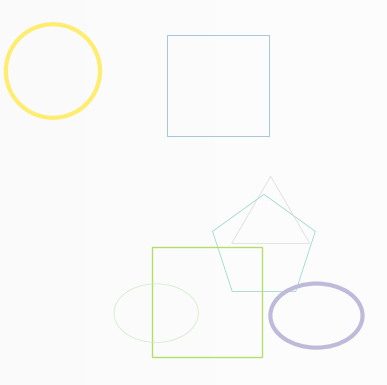[{"shape": "pentagon", "thickness": 0.5, "radius": 0.7, "center": [0.681, 0.356]}, {"shape": "oval", "thickness": 3, "radius": 0.59, "center": [0.817, 0.18]}, {"shape": "square", "thickness": 0.5, "radius": 0.66, "center": [0.564, 0.778]}, {"shape": "square", "thickness": 1, "radius": 0.71, "center": [0.535, 0.216]}, {"shape": "triangle", "thickness": 0.5, "radius": 0.58, "center": [0.698, 0.426]}, {"shape": "oval", "thickness": 0.5, "radius": 0.54, "center": [0.403, 0.187]}, {"shape": "circle", "thickness": 3, "radius": 0.61, "center": [0.137, 0.816]}]